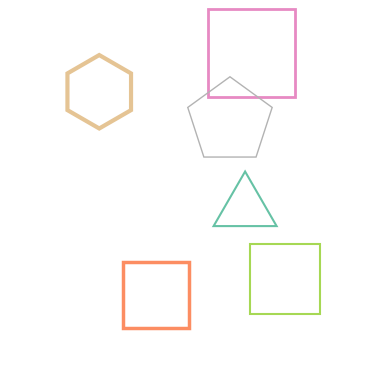[{"shape": "triangle", "thickness": 1.5, "radius": 0.47, "center": [0.637, 0.46]}, {"shape": "square", "thickness": 2.5, "radius": 0.43, "center": [0.406, 0.233]}, {"shape": "square", "thickness": 2, "radius": 0.57, "center": [0.653, 0.863]}, {"shape": "square", "thickness": 1.5, "radius": 0.46, "center": [0.74, 0.276]}, {"shape": "hexagon", "thickness": 3, "radius": 0.48, "center": [0.258, 0.762]}, {"shape": "pentagon", "thickness": 1, "radius": 0.58, "center": [0.597, 0.685]}]